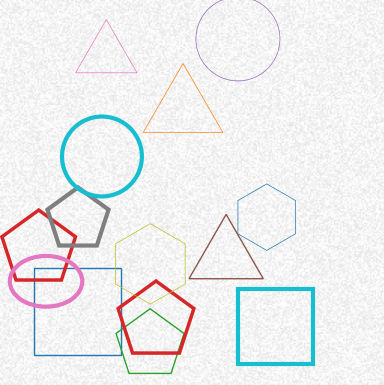[{"shape": "hexagon", "thickness": 0.5, "radius": 0.43, "center": [0.693, 0.436]}, {"shape": "square", "thickness": 1, "radius": 0.56, "center": [0.201, 0.192]}, {"shape": "triangle", "thickness": 0.5, "radius": 0.6, "center": [0.475, 0.716]}, {"shape": "pentagon", "thickness": 1, "radius": 0.46, "center": [0.39, 0.105]}, {"shape": "pentagon", "thickness": 2.5, "radius": 0.5, "center": [0.101, 0.354]}, {"shape": "pentagon", "thickness": 2.5, "radius": 0.52, "center": [0.405, 0.167]}, {"shape": "circle", "thickness": 0.5, "radius": 0.55, "center": [0.618, 0.899]}, {"shape": "triangle", "thickness": 1, "radius": 0.56, "center": [0.587, 0.332]}, {"shape": "oval", "thickness": 3, "radius": 0.47, "center": [0.12, 0.269]}, {"shape": "triangle", "thickness": 0.5, "radius": 0.46, "center": [0.276, 0.857]}, {"shape": "pentagon", "thickness": 3, "radius": 0.42, "center": [0.203, 0.43]}, {"shape": "hexagon", "thickness": 0.5, "radius": 0.52, "center": [0.39, 0.315]}, {"shape": "square", "thickness": 3, "radius": 0.49, "center": [0.715, 0.153]}, {"shape": "circle", "thickness": 3, "radius": 0.52, "center": [0.265, 0.594]}]